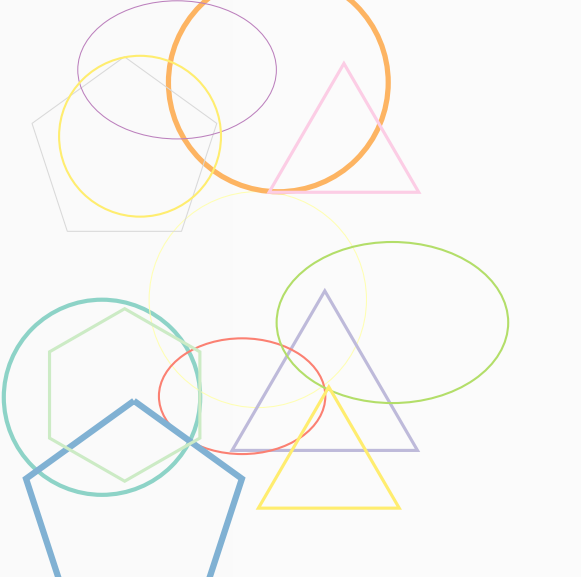[{"shape": "circle", "thickness": 2, "radius": 0.84, "center": [0.175, 0.311]}, {"shape": "circle", "thickness": 0.5, "radius": 0.93, "center": [0.444, 0.48]}, {"shape": "triangle", "thickness": 1.5, "radius": 0.92, "center": [0.559, 0.311]}, {"shape": "oval", "thickness": 1, "radius": 0.72, "center": [0.417, 0.313]}, {"shape": "pentagon", "thickness": 3, "radius": 0.98, "center": [0.23, 0.11]}, {"shape": "circle", "thickness": 2.5, "radius": 0.95, "center": [0.479, 0.856]}, {"shape": "oval", "thickness": 1, "radius": 1.0, "center": [0.675, 0.441]}, {"shape": "triangle", "thickness": 1.5, "radius": 0.74, "center": [0.592, 0.741]}, {"shape": "pentagon", "thickness": 0.5, "radius": 0.84, "center": [0.214, 0.734]}, {"shape": "oval", "thickness": 0.5, "radius": 0.85, "center": [0.305, 0.878]}, {"shape": "hexagon", "thickness": 1.5, "radius": 0.75, "center": [0.215, 0.315]}, {"shape": "circle", "thickness": 1, "radius": 0.7, "center": [0.241, 0.763]}, {"shape": "triangle", "thickness": 1.5, "radius": 0.7, "center": [0.566, 0.189]}]